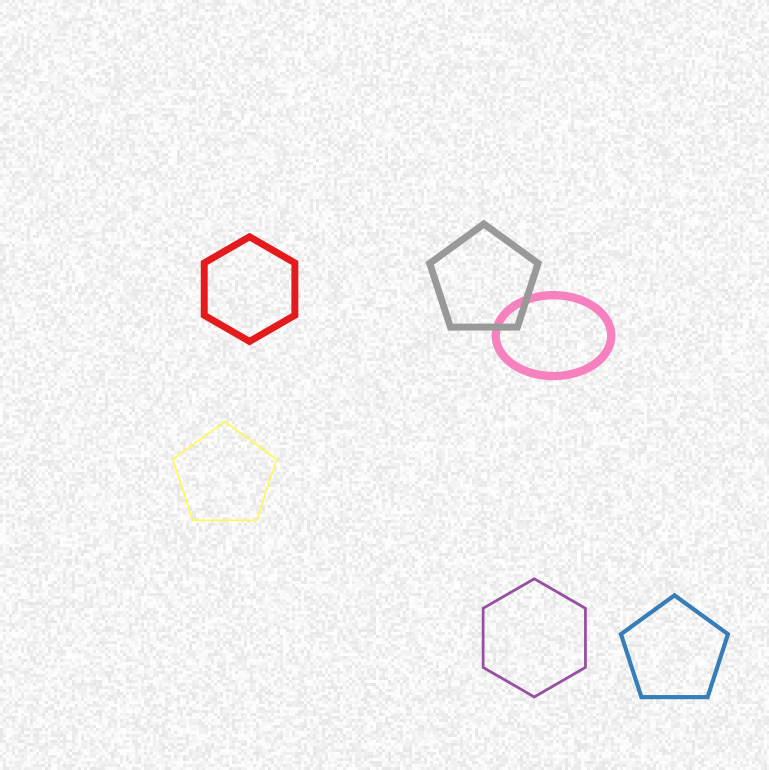[{"shape": "hexagon", "thickness": 2.5, "radius": 0.34, "center": [0.324, 0.625]}, {"shape": "pentagon", "thickness": 1.5, "radius": 0.37, "center": [0.876, 0.154]}, {"shape": "hexagon", "thickness": 1, "radius": 0.38, "center": [0.694, 0.172]}, {"shape": "pentagon", "thickness": 0.5, "radius": 0.35, "center": [0.292, 0.382]}, {"shape": "oval", "thickness": 3, "radius": 0.38, "center": [0.719, 0.564]}, {"shape": "pentagon", "thickness": 2.5, "radius": 0.37, "center": [0.628, 0.635]}]